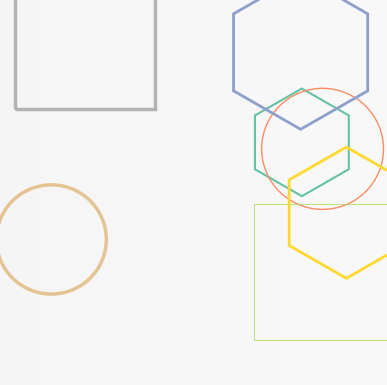[{"shape": "hexagon", "thickness": 1.5, "radius": 0.7, "center": [0.779, 0.63]}, {"shape": "circle", "thickness": 1, "radius": 0.79, "center": [0.832, 0.613]}, {"shape": "hexagon", "thickness": 2, "radius": 1.0, "center": [0.776, 0.864]}, {"shape": "square", "thickness": 0.5, "radius": 0.88, "center": [0.831, 0.294]}, {"shape": "hexagon", "thickness": 2, "radius": 0.85, "center": [0.894, 0.448]}, {"shape": "circle", "thickness": 2.5, "radius": 0.71, "center": [0.133, 0.378]}, {"shape": "square", "thickness": 2.5, "radius": 0.91, "center": [0.219, 0.897]}]